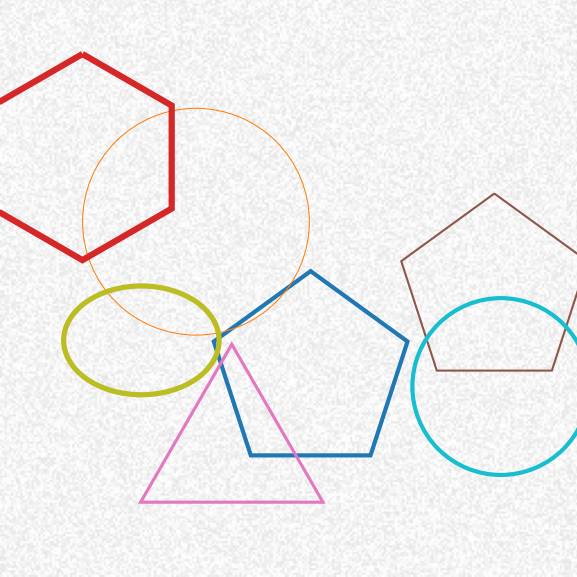[{"shape": "pentagon", "thickness": 2, "radius": 0.88, "center": [0.538, 0.353]}, {"shape": "circle", "thickness": 0.5, "radius": 0.98, "center": [0.339, 0.615]}, {"shape": "hexagon", "thickness": 3, "radius": 0.89, "center": [0.143, 0.727]}, {"shape": "pentagon", "thickness": 1, "radius": 0.85, "center": [0.856, 0.495]}, {"shape": "triangle", "thickness": 1.5, "radius": 0.91, "center": [0.401, 0.221]}, {"shape": "oval", "thickness": 2.5, "radius": 0.67, "center": [0.245, 0.41]}, {"shape": "circle", "thickness": 2, "radius": 0.77, "center": [0.867, 0.33]}]